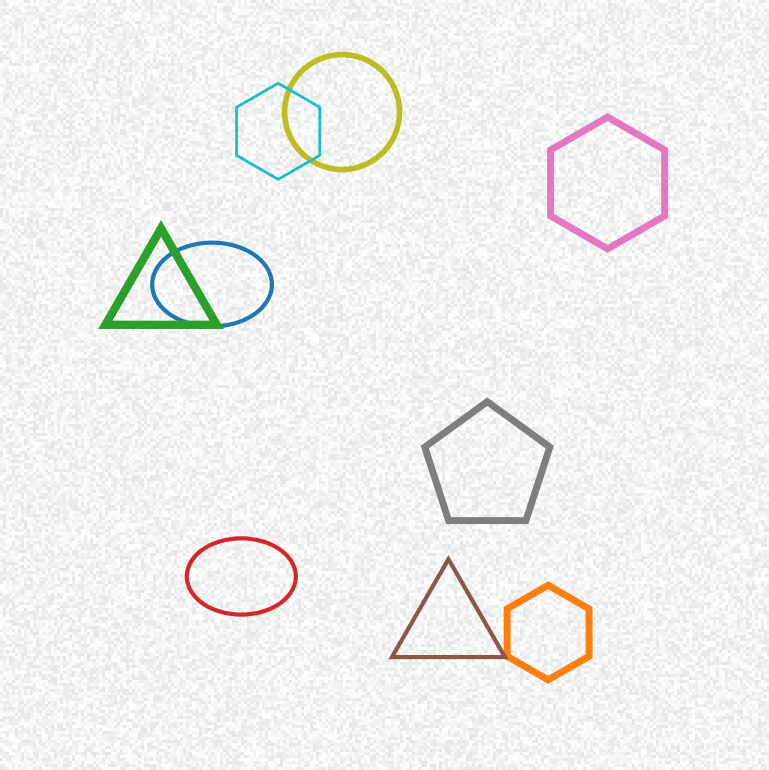[{"shape": "oval", "thickness": 1.5, "radius": 0.39, "center": [0.275, 0.63]}, {"shape": "hexagon", "thickness": 2.5, "radius": 0.31, "center": [0.712, 0.178]}, {"shape": "triangle", "thickness": 3, "radius": 0.42, "center": [0.209, 0.62]}, {"shape": "oval", "thickness": 1.5, "radius": 0.35, "center": [0.313, 0.251]}, {"shape": "triangle", "thickness": 1.5, "radius": 0.42, "center": [0.582, 0.189]}, {"shape": "hexagon", "thickness": 2.5, "radius": 0.43, "center": [0.789, 0.762]}, {"shape": "pentagon", "thickness": 2.5, "radius": 0.43, "center": [0.633, 0.393]}, {"shape": "circle", "thickness": 2, "radius": 0.37, "center": [0.444, 0.854]}, {"shape": "hexagon", "thickness": 1, "radius": 0.31, "center": [0.361, 0.829]}]